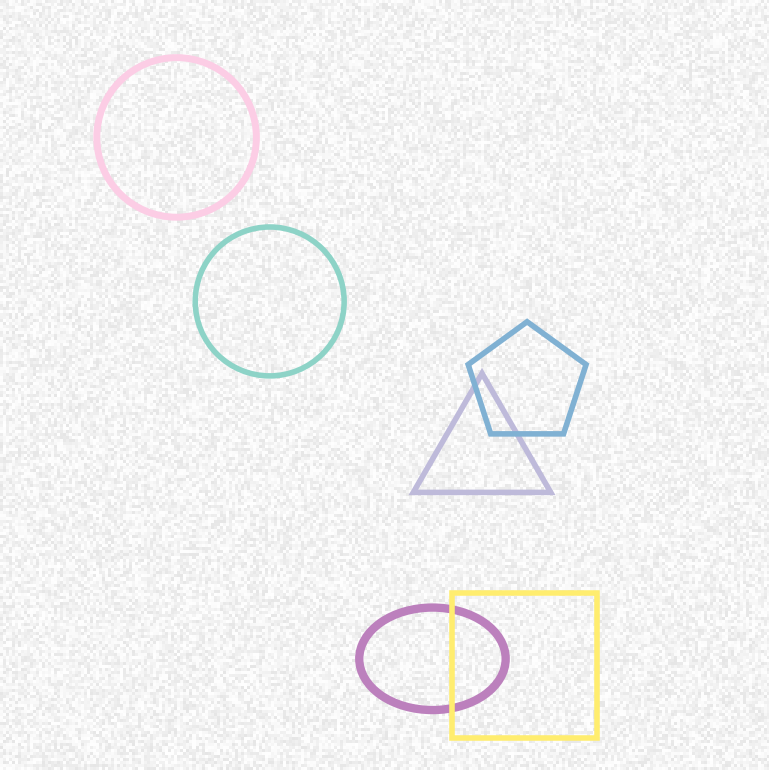[{"shape": "circle", "thickness": 2, "radius": 0.48, "center": [0.35, 0.609]}, {"shape": "triangle", "thickness": 2, "radius": 0.52, "center": [0.626, 0.412]}, {"shape": "pentagon", "thickness": 2, "radius": 0.4, "center": [0.685, 0.502]}, {"shape": "circle", "thickness": 2.5, "radius": 0.52, "center": [0.229, 0.822]}, {"shape": "oval", "thickness": 3, "radius": 0.48, "center": [0.562, 0.144]}, {"shape": "square", "thickness": 2, "radius": 0.47, "center": [0.681, 0.136]}]